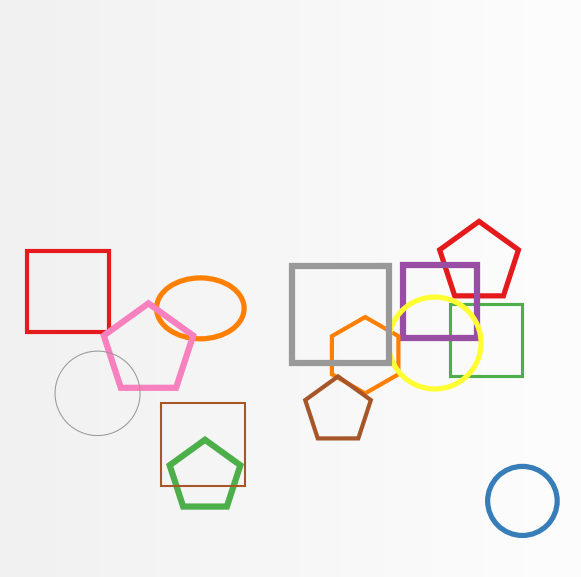[{"shape": "square", "thickness": 2, "radius": 0.35, "center": [0.117, 0.495]}, {"shape": "pentagon", "thickness": 2.5, "radius": 0.36, "center": [0.824, 0.544]}, {"shape": "circle", "thickness": 2.5, "radius": 0.3, "center": [0.899, 0.132]}, {"shape": "pentagon", "thickness": 3, "radius": 0.32, "center": [0.353, 0.174]}, {"shape": "square", "thickness": 1.5, "radius": 0.31, "center": [0.836, 0.41]}, {"shape": "square", "thickness": 3, "radius": 0.32, "center": [0.757, 0.477]}, {"shape": "hexagon", "thickness": 2, "radius": 0.33, "center": [0.628, 0.384]}, {"shape": "oval", "thickness": 2.5, "radius": 0.38, "center": [0.345, 0.465]}, {"shape": "circle", "thickness": 2.5, "radius": 0.4, "center": [0.748, 0.405]}, {"shape": "square", "thickness": 1, "radius": 0.36, "center": [0.349, 0.229]}, {"shape": "pentagon", "thickness": 2, "radius": 0.3, "center": [0.582, 0.288]}, {"shape": "pentagon", "thickness": 3, "radius": 0.4, "center": [0.255, 0.393]}, {"shape": "circle", "thickness": 0.5, "radius": 0.37, "center": [0.168, 0.318]}, {"shape": "square", "thickness": 3, "radius": 0.42, "center": [0.586, 0.454]}]